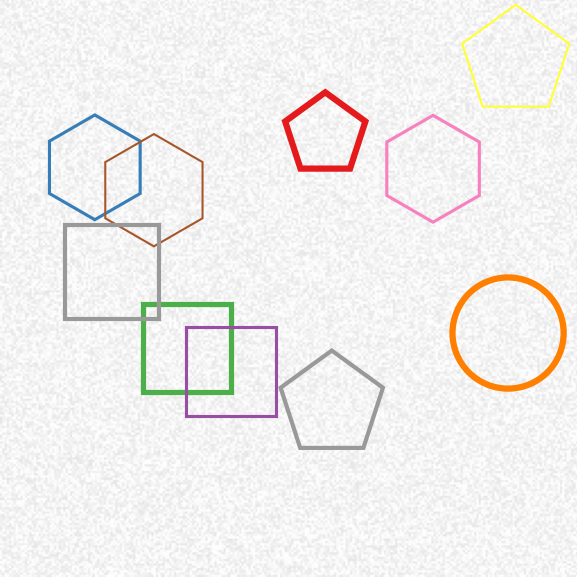[{"shape": "pentagon", "thickness": 3, "radius": 0.37, "center": [0.563, 0.766]}, {"shape": "hexagon", "thickness": 1.5, "radius": 0.45, "center": [0.164, 0.709]}, {"shape": "square", "thickness": 2.5, "radius": 0.38, "center": [0.324, 0.396]}, {"shape": "square", "thickness": 1.5, "radius": 0.39, "center": [0.4, 0.356]}, {"shape": "circle", "thickness": 3, "radius": 0.48, "center": [0.88, 0.422]}, {"shape": "pentagon", "thickness": 1, "radius": 0.49, "center": [0.893, 0.893]}, {"shape": "hexagon", "thickness": 1, "radius": 0.49, "center": [0.267, 0.67]}, {"shape": "hexagon", "thickness": 1.5, "radius": 0.46, "center": [0.75, 0.707]}, {"shape": "pentagon", "thickness": 2, "radius": 0.47, "center": [0.575, 0.299]}, {"shape": "square", "thickness": 2, "radius": 0.41, "center": [0.194, 0.528]}]